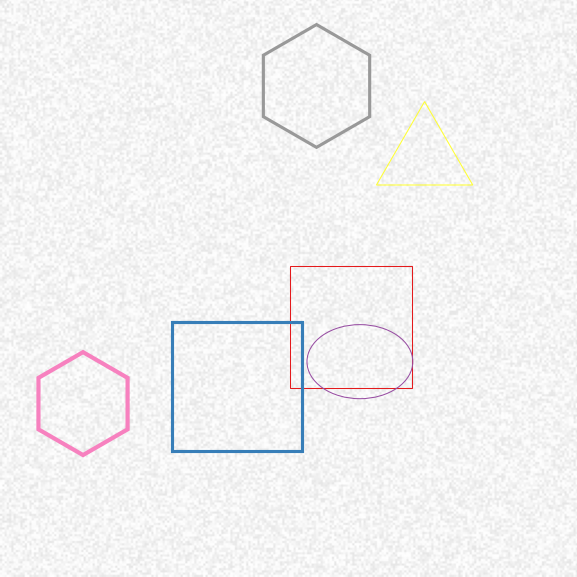[{"shape": "square", "thickness": 0.5, "radius": 0.53, "center": [0.608, 0.433]}, {"shape": "square", "thickness": 1.5, "radius": 0.56, "center": [0.41, 0.33]}, {"shape": "oval", "thickness": 0.5, "radius": 0.46, "center": [0.623, 0.373]}, {"shape": "triangle", "thickness": 0.5, "radius": 0.48, "center": [0.735, 0.727]}, {"shape": "hexagon", "thickness": 2, "radius": 0.45, "center": [0.144, 0.3]}, {"shape": "hexagon", "thickness": 1.5, "radius": 0.53, "center": [0.548, 0.85]}]